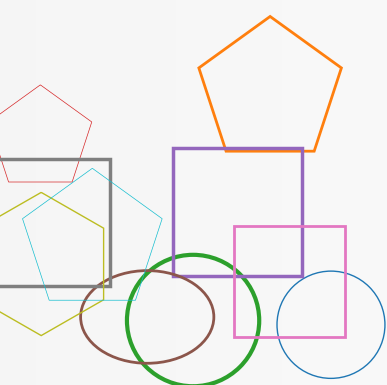[{"shape": "circle", "thickness": 1, "radius": 0.7, "center": [0.854, 0.157]}, {"shape": "pentagon", "thickness": 2, "radius": 0.97, "center": [0.697, 0.764]}, {"shape": "circle", "thickness": 3, "radius": 0.85, "center": [0.498, 0.167]}, {"shape": "pentagon", "thickness": 0.5, "radius": 0.7, "center": [0.104, 0.64]}, {"shape": "square", "thickness": 2.5, "radius": 0.83, "center": [0.613, 0.45]}, {"shape": "oval", "thickness": 2, "radius": 0.86, "center": [0.38, 0.177]}, {"shape": "square", "thickness": 2, "radius": 0.72, "center": [0.747, 0.269]}, {"shape": "square", "thickness": 2.5, "radius": 0.82, "center": [0.118, 0.421]}, {"shape": "hexagon", "thickness": 1, "radius": 0.93, "center": [0.106, 0.314]}, {"shape": "pentagon", "thickness": 0.5, "radius": 0.95, "center": [0.238, 0.373]}]